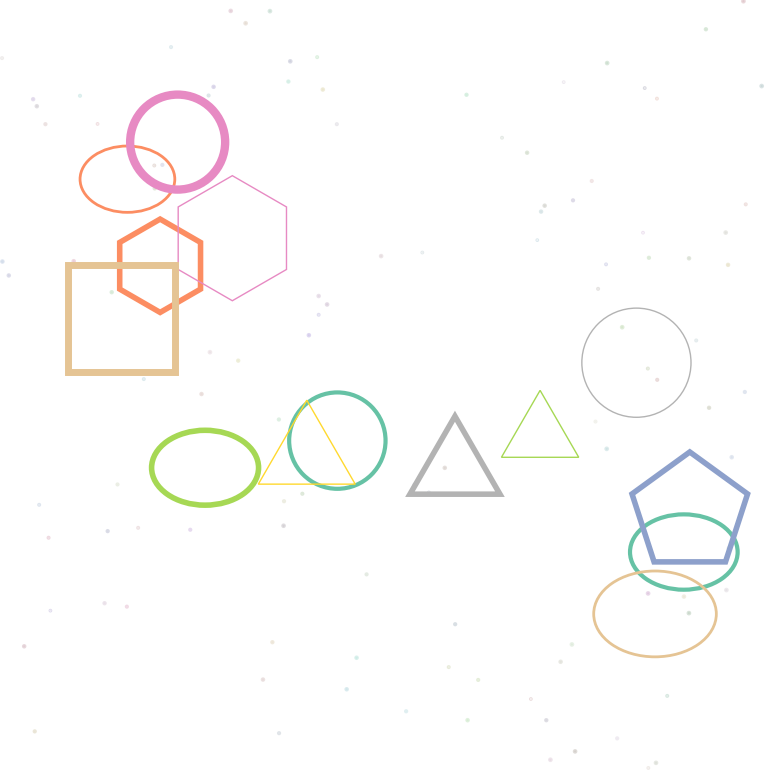[{"shape": "circle", "thickness": 1.5, "radius": 0.31, "center": [0.438, 0.428]}, {"shape": "oval", "thickness": 1.5, "radius": 0.35, "center": [0.888, 0.283]}, {"shape": "hexagon", "thickness": 2, "radius": 0.3, "center": [0.208, 0.655]}, {"shape": "oval", "thickness": 1, "radius": 0.31, "center": [0.165, 0.767]}, {"shape": "pentagon", "thickness": 2, "radius": 0.39, "center": [0.896, 0.334]}, {"shape": "circle", "thickness": 3, "radius": 0.31, "center": [0.231, 0.815]}, {"shape": "hexagon", "thickness": 0.5, "radius": 0.41, "center": [0.302, 0.691]}, {"shape": "oval", "thickness": 2, "radius": 0.35, "center": [0.266, 0.393]}, {"shape": "triangle", "thickness": 0.5, "radius": 0.29, "center": [0.701, 0.435]}, {"shape": "triangle", "thickness": 0.5, "radius": 0.36, "center": [0.398, 0.408]}, {"shape": "square", "thickness": 2.5, "radius": 0.35, "center": [0.158, 0.587]}, {"shape": "oval", "thickness": 1, "radius": 0.4, "center": [0.851, 0.203]}, {"shape": "triangle", "thickness": 2, "radius": 0.34, "center": [0.591, 0.392]}, {"shape": "circle", "thickness": 0.5, "radius": 0.35, "center": [0.827, 0.529]}]